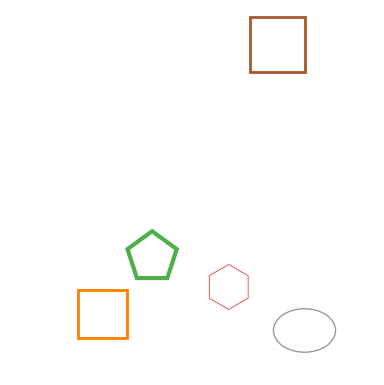[{"shape": "hexagon", "thickness": 0.5, "radius": 0.29, "center": [0.594, 0.255]}, {"shape": "pentagon", "thickness": 3, "radius": 0.34, "center": [0.395, 0.332]}, {"shape": "square", "thickness": 2, "radius": 0.31, "center": [0.266, 0.185]}, {"shape": "square", "thickness": 2, "radius": 0.36, "center": [0.721, 0.885]}, {"shape": "oval", "thickness": 1, "radius": 0.4, "center": [0.791, 0.142]}]